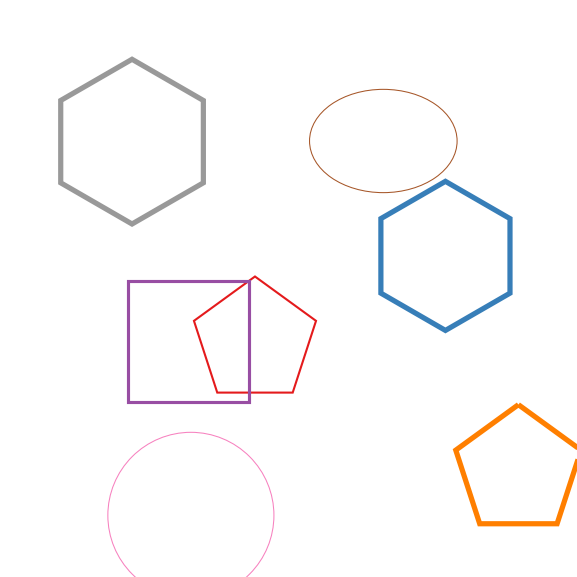[{"shape": "pentagon", "thickness": 1, "radius": 0.56, "center": [0.442, 0.409]}, {"shape": "hexagon", "thickness": 2.5, "radius": 0.65, "center": [0.771, 0.556]}, {"shape": "square", "thickness": 1.5, "radius": 0.52, "center": [0.327, 0.408]}, {"shape": "pentagon", "thickness": 2.5, "radius": 0.57, "center": [0.898, 0.184]}, {"shape": "oval", "thickness": 0.5, "radius": 0.64, "center": [0.664, 0.755]}, {"shape": "circle", "thickness": 0.5, "radius": 0.72, "center": [0.331, 0.107]}, {"shape": "hexagon", "thickness": 2.5, "radius": 0.71, "center": [0.229, 0.754]}]